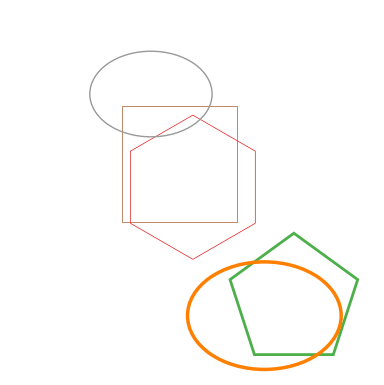[{"shape": "hexagon", "thickness": 0.5, "radius": 0.94, "center": [0.501, 0.514]}, {"shape": "pentagon", "thickness": 2, "radius": 0.87, "center": [0.763, 0.22]}, {"shape": "oval", "thickness": 2.5, "radius": 1.0, "center": [0.687, 0.18]}, {"shape": "square", "thickness": 0.5, "radius": 0.75, "center": [0.466, 0.575]}, {"shape": "oval", "thickness": 1, "radius": 0.79, "center": [0.392, 0.756]}]